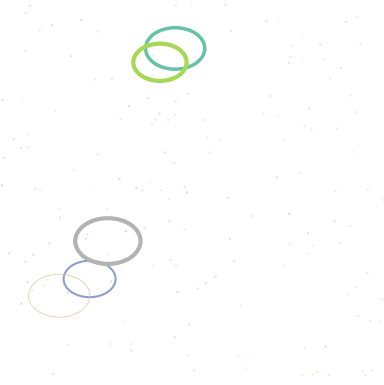[{"shape": "oval", "thickness": 2.5, "radius": 0.38, "center": [0.455, 0.874]}, {"shape": "oval", "thickness": 1.5, "radius": 0.34, "center": [0.233, 0.275]}, {"shape": "oval", "thickness": 3, "radius": 0.35, "center": [0.415, 0.838]}, {"shape": "oval", "thickness": 0.5, "radius": 0.4, "center": [0.154, 0.232]}, {"shape": "oval", "thickness": 3, "radius": 0.42, "center": [0.28, 0.374]}]